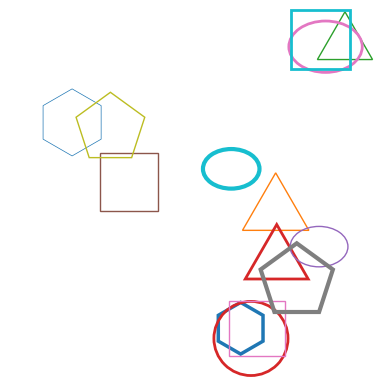[{"shape": "hexagon", "thickness": 2.5, "radius": 0.34, "center": [0.625, 0.147]}, {"shape": "hexagon", "thickness": 0.5, "radius": 0.44, "center": [0.187, 0.682]}, {"shape": "triangle", "thickness": 1, "radius": 0.5, "center": [0.716, 0.451]}, {"shape": "triangle", "thickness": 1, "radius": 0.41, "center": [0.896, 0.887]}, {"shape": "triangle", "thickness": 2, "radius": 0.47, "center": [0.719, 0.322]}, {"shape": "circle", "thickness": 2, "radius": 0.48, "center": [0.652, 0.121]}, {"shape": "oval", "thickness": 1, "radius": 0.37, "center": [0.829, 0.359]}, {"shape": "square", "thickness": 1, "radius": 0.37, "center": [0.335, 0.527]}, {"shape": "square", "thickness": 1, "radius": 0.36, "center": [0.668, 0.146]}, {"shape": "oval", "thickness": 2, "radius": 0.48, "center": [0.846, 0.879]}, {"shape": "pentagon", "thickness": 3, "radius": 0.49, "center": [0.771, 0.269]}, {"shape": "pentagon", "thickness": 1, "radius": 0.47, "center": [0.287, 0.666]}, {"shape": "square", "thickness": 2, "radius": 0.38, "center": [0.832, 0.897]}, {"shape": "oval", "thickness": 3, "radius": 0.37, "center": [0.601, 0.561]}]